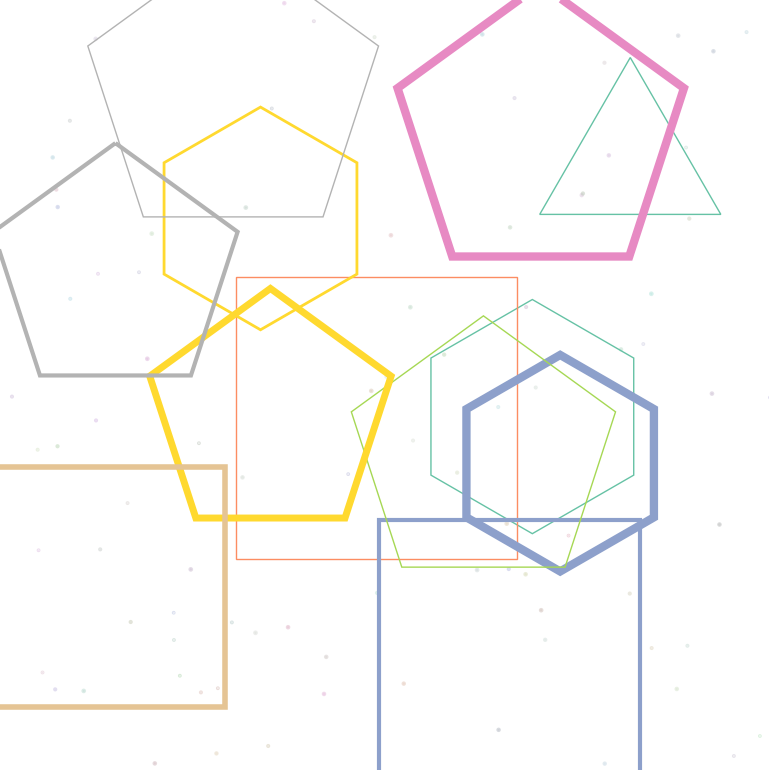[{"shape": "triangle", "thickness": 0.5, "radius": 0.68, "center": [0.819, 0.789]}, {"shape": "hexagon", "thickness": 0.5, "radius": 0.76, "center": [0.691, 0.459]}, {"shape": "square", "thickness": 0.5, "radius": 0.92, "center": [0.489, 0.457]}, {"shape": "hexagon", "thickness": 3, "radius": 0.7, "center": [0.728, 0.398]}, {"shape": "square", "thickness": 1.5, "radius": 0.85, "center": [0.661, 0.155]}, {"shape": "pentagon", "thickness": 3, "radius": 0.98, "center": [0.702, 0.825]}, {"shape": "pentagon", "thickness": 0.5, "radius": 0.9, "center": [0.628, 0.409]}, {"shape": "pentagon", "thickness": 2.5, "radius": 0.82, "center": [0.351, 0.461]}, {"shape": "hexagon", "thickness": 1, "radius": 0.72, "center": [0.338, 0.716]}, {"shape": "square", "thickness": 2, "radius": 0.78, "center": [0.137, 0.238]}, {"shape": "pentagon", "thickness": 0.5, "radius": 0.99, "center": [0.303, 0.879]}, {"shape": "pentagon", "thickness": 1.5, "radius": 0.83, "center": [0.15, 0.647]}]